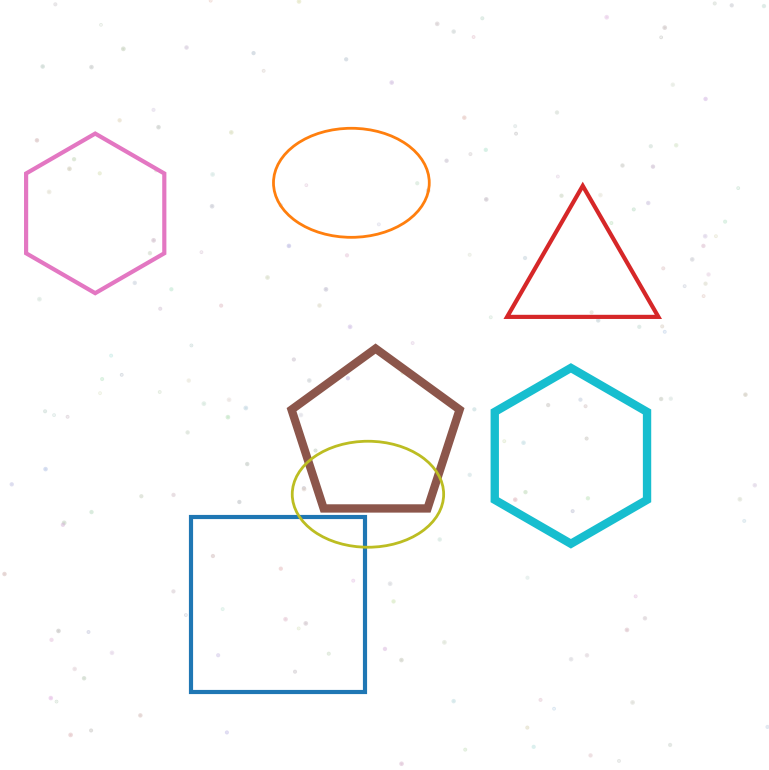[{"shape": "square", "thickness": 1.5, "radius": 0.57, "center": [0.361, 0.215]}, {"shape": "oval", "thickness": 1, "radius": 0.51, "center": [0.456, 0.763]}, {"shape": "triangle", "thickness": 1.5, "radius": 0.57, "center": [0.757, 0.645]}, {"shape": "pentagon", "thickness": 3, "radius": 0.57, "center": [0.488, 0.433]}, {"shape": "hexagon", "thickness": 1.5, "radius": 0.52, "center": [0.124, 0.723]}, {"shape": "oval", "thickness": 1, "radius": 0.49, "center": [0.478, 0.358]}, {"shape": "hexagon", "thickness": 3, "radius": 0.57, "center": [0.741, 0.408]}]